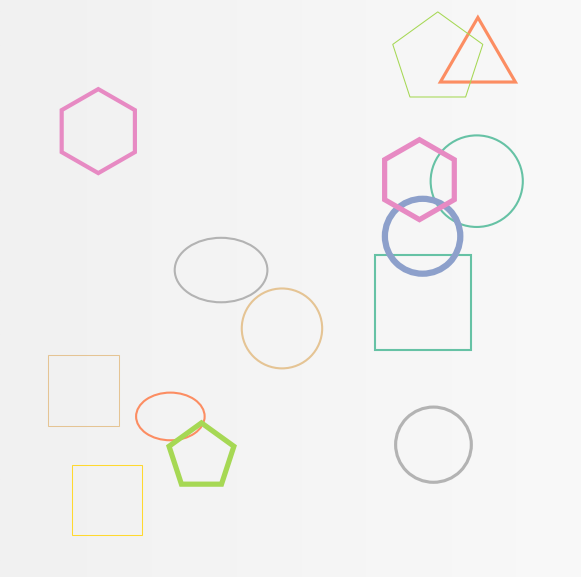[{"shape": "circle", "thickness": 1, "radius": 0.4, "center": [0.82, 0.685]}, {"shape": "square", "thickness": 1, "radius": 0.41, "center": [0.728, 0.475]}, {"shape": "triangle", "thickness": 1.5, "radius": 0.37, "center": [0.822, 0.894]}, {"shape": "oval", "thickness": 1, "radius": 0.29, "center": [0.293, 0.278]}, {"shape": "circle", "thickness": 3, "radius": 0.32, "center": [0.727, 0.59]}, {"shape": "hexagon", "thickness": 2.5, "radius": 0.35, "center": [0.722, 0.688]}, {"shape": "hexagon", "thickness": 2, "radius": 0.36, "center": [0.169, 0.772]}, {"shape": "pentagon", "thickness": 0.5, "radius": 0.41, "center": [0.753, 0.897]}, {"shape": "pentagon", "thickness": 2.5, "radius": 0.29, "center": [0.347, 0.208]}, {"shape": "square", "thickness": 0.5, "radius": 0.3, "center": [0.184, 0.133]}, {"shape": "square", "thickness": 0.5, "radius": 0.31, "center": [0.144, 0.324]}, {"shape": "circle", "thickness": 1, "radius": 0.35, "center": [0.485, 0.43]}, {"shape": "oval", "thickness": 1, "radius": 0.4, "center": [0.38, 0.532]}, {"shape": "circle", "thickness": 1.5, "radius": 0.33, "center": [0.746, 0.229]}]